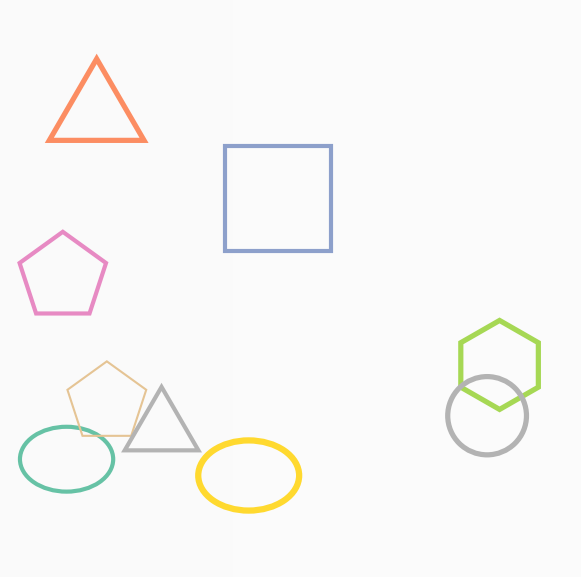[{"shape": "oval", "thickness": 2, "radius": 0.4, "center": [0.115, 0.204]}, {"shape": "triangle", "thickness": 2.5, "radius": 0.47, "center": [0.166, 0.803]}, {"shape": "square", "thickness": 2, "radius": 0.45, "center": [0.478, 0.656]}, {"shape": "pentagon", "thickness": 2, "radius": 0.39, "center": [0.108, 0.52]}, {"shape": "hexagon", "thickness": 2.5, "radius": 0.39, "center": [0.859, 0.367]}, {"shape": "oval", "thickness": 3, "radius": 0.43, "center": [0.428, 0.176]}, {"shape": "pentagon", "thickness": 1, "radius": 0.36, "center": [0.184, 0.302]}, {"shape": "triangle", "thickness": 2, "radius": 0.37, "center": [0.278, 0.256]}, {"shape": "circle", "thickness": 2.5, "radius": 0.34, "center": [0.838, 0.279]}]